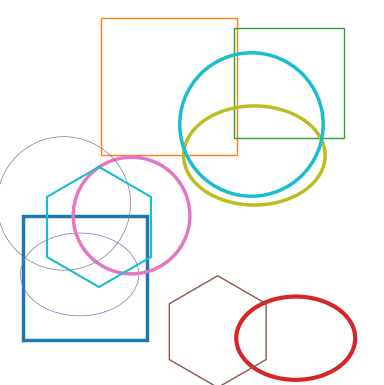[{"shape": "square", "thickness": 2.5, "radius": 0.81, "center": [0.221, 0.277]}, {"shape": "square", "thickness": 1, "radius": 0.88, "center": [0.439, 0.775]}, {"shape": "square", "thickness": 1, "radius": 0.72, "center": [0.751, 0.784]}, {"shape": "oval", "thickness": 3, "radius": 0.77, "center": [0.768, 0.122]}, {"shape": "oval", "thickness": 0.5, "radius": 0.77, "center": [0.207, 0.287]}, {"shape": "hexagon", "thickness": 1, "radius": 0.73, "center": [0.566, 0.139]}, {"shape": "circle", "thickness": 2.5, "radius": 0.76, "center": [0.342, 0.44]}, {"shape": "circle", "thickness": 0.5, "radius": 0.87, "center": [0.166, 0.472]}, {"shape": "oval", "thickness": 2.5, "radius": 0.92, "center": [0.661, 0.596]}, {"shape": "circle", "thickness": 2.5, "radius": 0.93, "center": [0.653, 0.677]}, {"shape": "hexagon", "thickness": 1.5, "radius": 0.78, "center": [0.257, 0.411]}]